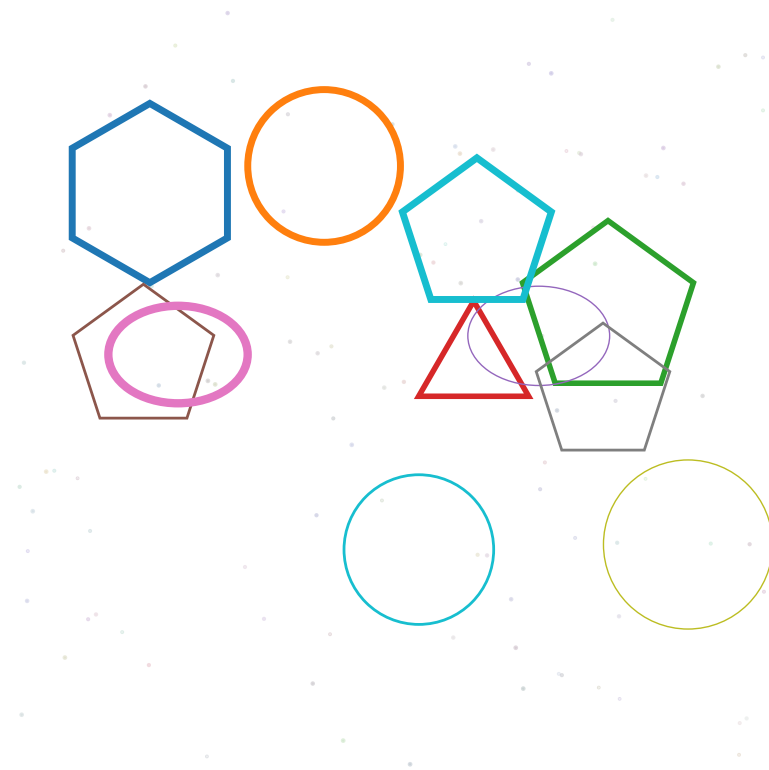[{"shape": "hexagon", "thickness": 2.5, "radius": 0.58, "center": [0.195, 0.749]}, {"shape": "circle", "thickness": 2.5, "radius": 0.5, "center": [0.421, 0.784]}, {"shape": "pentagon", "thickness": 2, "radius": 0.58, "center": [0.79, 0.597]}, {"shape": "triangle", "thickness": 2, "radius": 0.41, "center": [0.615, 0.527]}, {"shape": "oval", "thickness": 0.5, "radius": 0.46, "center": [0.7, 0.564]}, {"shape": "pentagon", "thickness": 1, "radius": 0.48, "center": [0.186, 0.535]}, {"shape": "oval", "thickness": 3, "radius": 0.45, "center": [0.231, 0.54]}, {"shape": "pentagon", "thickness": 1, "radius": 0.46, "center": [0.783, 0.489]}, {"shape": "circle", "thickness": 0.5, "radius": 0.55, "center": [0.894, 0.293]}, {"shape": "circle", "thickness": 1, "radius": 0.49, "center": [0.544, 0.286]}, {"shape": "pentagon", "thickness": 2.5, "radius": 0.51, "center": [0.619, 0.693]}]